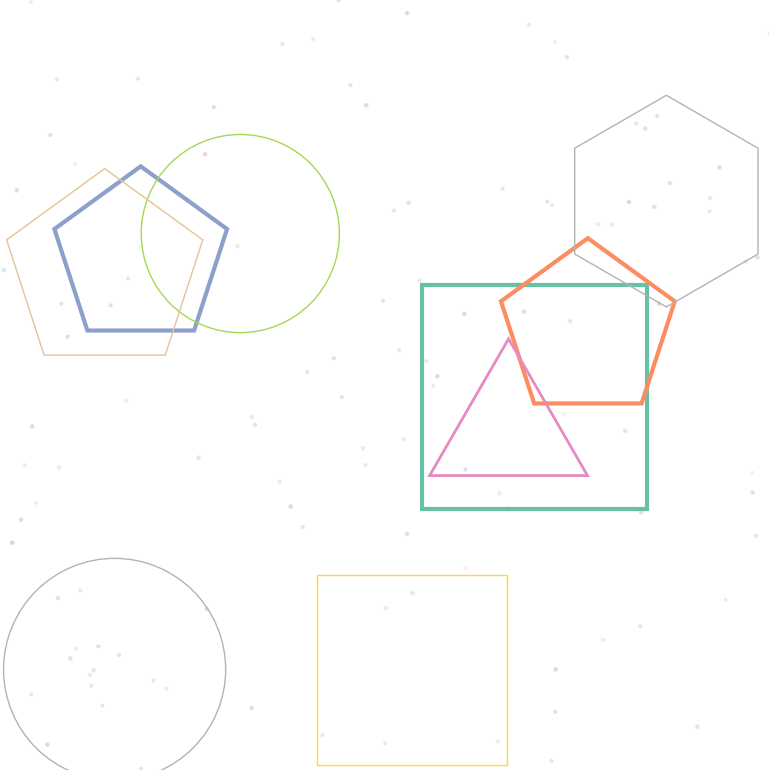[{"shape": "square", "thickness": 1.5, "radius": 0.73, "center": [0.694, 0.484]}, {"shape": "pentagon", "thickness": 1.5, "radius": 0.59, "center": [0.763, 0.572]}, {"shape": "pentagon", "thickness": 1.5, "radius": 0.59, "center": [0.183, 0.666]}, {"shape": "triangle", "thickness": 1, "radius": 0.59, "center": [0.66, 0.442]}, {"shape": "circle", "thickness": 0.5, "radius": 0.64, "center": [0.312, 0.697]}, {"shape": "square", "thickness": 0.5, "radius": 0.62, "center": [0.535, 0.13]}, {"shape": "pentagon", "thickness": 0.5, "radius": 0.67, "center": [0.136, 0.647]}, {"shape": "circle", "thickness": 0.5, "radius": 0.72, "center": [0.149, 0.131]}, {"shape": "hexagon", "thickness": 0.5, "radius": 0.69, "center": [0.865, 0.739]}]